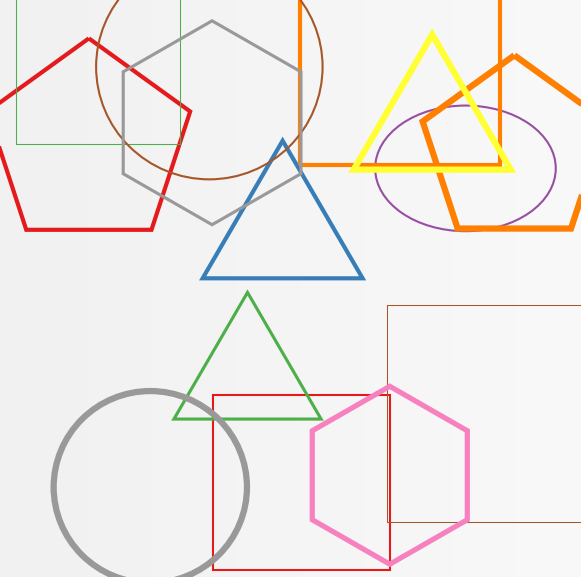[{"shape": "square", "thickness": 1, "radius": 0.76, "center": [0.519, 0.164]}, {"shape": "pentagon", "thickness": 2, "radius": 0.92, "center": [0.153, 0.749]}, {"shape": "triangle", "thickness": 2, "radius": 0.79, "center": [0.486, 0.597]}, {"shape": "triangle", "thickness": 1.5, "radius": 0.73, "center": [0.426, 0.347]}, {"shape": "square", "thickness": 0.5, "radius": 0.7, "center": [0.169, 0.891]}, {"shape": "oval", "thickness": 1, "radius": 0.78, "center": [0.801, 0.708]}, {"shape": "square", "thickness": 2, "radius": 0.86, "center": [0.688, 0.886]}, {"shape": "pentagon", "thickness": 3, "radius": 0.83, "center": [0.885, 0.738]}, {"shape": "triangle", "thickness": 3, "radius": 0.78, "center": [0.744, 0.783]}, {"shape": "circle", "thickness": 1, "radius": 0.97, "center": [0.36, 0.883]}, {"shape": "square", "thickness": 0.5, "radius": 0.94, "center": [0.854, 0.283]}, {"shape": "hexagon", "thickness": 2.5, "radius": 0.77, "center": [0.671, 0.176]}, {"shape": "circle", "thickness": 3, "radius": 0.83, "center": [0.259, 0.156]}, {"shape": "hexagon", "thickness": 1.5, "radius": 0.88, "center": [0.365, 0.787]}]